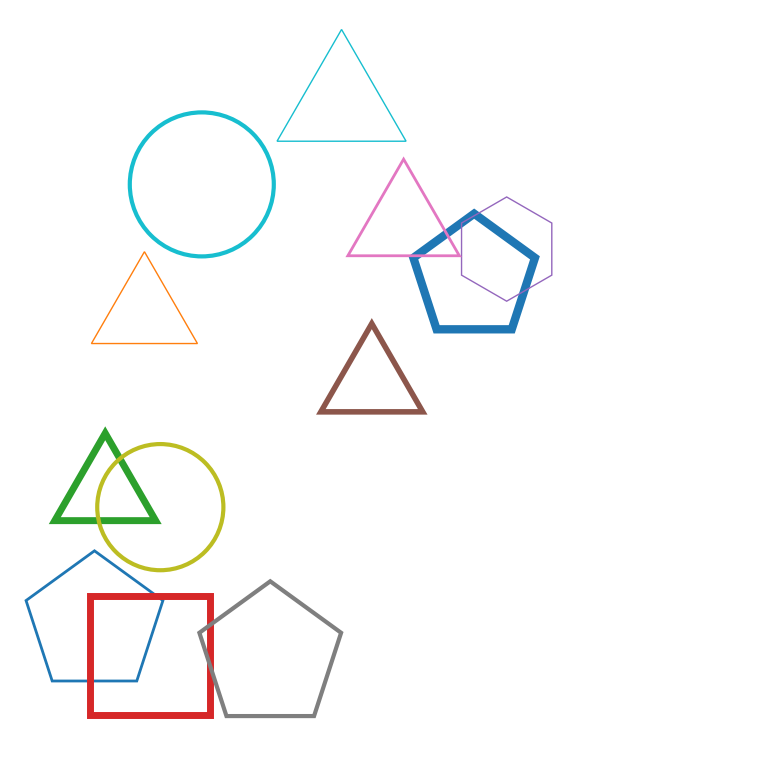[{"shape": "pentagon", "thickness": 1, "radius": 0.47, "center": [0.123, 0.191]}, {"shape": "pentagon", "thickness": 3, "radius": 0.42, "center": [0.616, 0.639]}, {"shape": "triangle", "thickness": 0.5, "radius": 0.4, "center": [0.188, 0.594]}, {"shape": "triangle", "thickness": 2.5, "radius": 0.38, "center": [0.137, 0.362]}, {"shape": "square", "thickness": 2.5, "radius": 0.39, "center": [0.195, 0.149]}, {"shape": "hexagon", "thickness": 0.5, "radius": 0.34, "center": [0.658, 0.677]}, {"shape": "triangle", "thickness": 2, "radius": 0.38, "center": [0.483, 0.503]}, {"shape": "triangle", "thickness": 1, "radius": 0.42, "center": [0.524, 0.71]}, {"shape": "pentagon", "thickness": 1.5, "radius": 0.48, "center": [0.351, 0.148]}, {"shape": "circle", "thickness": 1.5, "radius": 0.41, "center": [0.208, 0.341]}, {"shape": "circle", "thickness": 1.5, "radius": 0.47, "center": [0.262, 0.761]}, {"shape": "triangle", "thickness": 0.5, "radius": 0.48, "center": [0.444, 0.865]}]